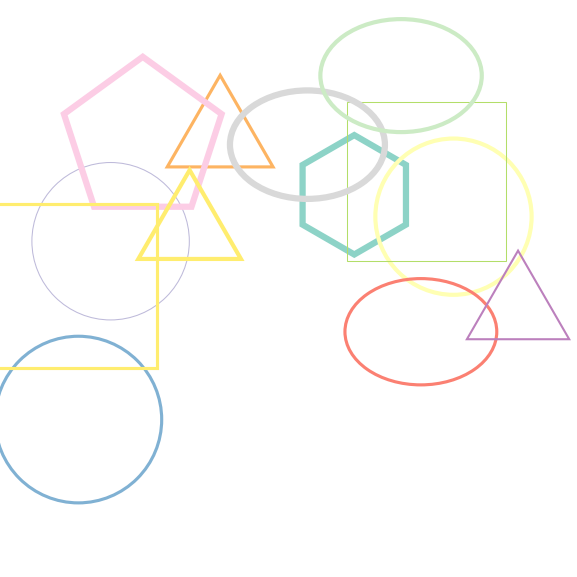[{"shape": "hexagon", "thickness": 3, "radius": 0.52, "center": [0.613, 0.662]}, {"shape": "circle", "thickness": 2, "radius": 0.68, "center": [0.785, 0.624]}, {"shape": "circle", "thickness": 0.5, "radius": 0.68, "center": [0.192, 0.581]}, {"shape": "oval", "thickness": 1.5, "radius": 0.66, "center": [0.729, 0.425]}, {"shape": "circle", "thickness": 1.5, "radius": 0.72, "center": [0.136, 0.273]}, {"shape": "triangle", "thickness": 1.5, "radius": 0.53, "center": [0.381, 0.763]}, {"shape": "square", "thickness": 0.5, "radius": 0.69, "center": [0.739, 0.685]}, {"shape": "pentagon", "thickness": 3, "radius": 0.72, "center": [0.247, 0.757]}, {"shape": "oval", "thickness": 3, "radius": 0.67, "center": [0.532, 0.749]}, {"shape": "triangle", "thickness": 1, "radius": 0.51, "center": [0.897, 0.463]}, {"shape": "oval", "thickness": 2, "radius": 0.7, "center": [0.694, 0.868]}, {"shape": "triangle", "thickness": 2, "radius": 0.51, "center": [0.328, 0.602]}, {"shape": "square", "thickness": 1.5, "radius": 0.71, "center": [0.129, 0.504]}]